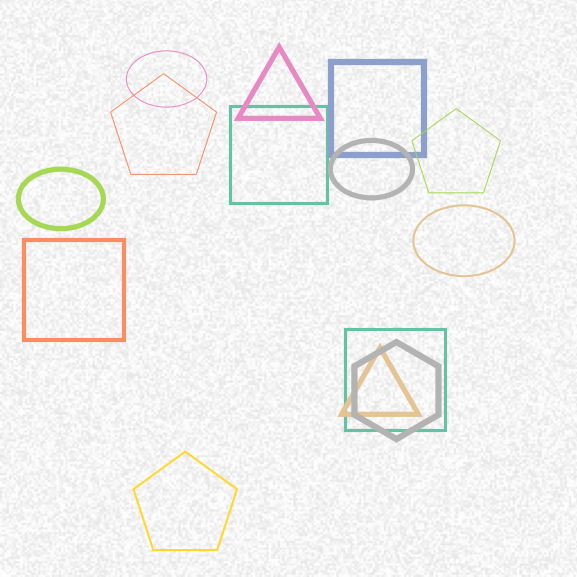[{"shape": "square", "thickness": 1.5, "radius": 0.42, "center": [0.482, 0.731]}, {"shape": "square", "thickness": 1.5, "radius": 0.43, "center": [0.684, 0.342]}, {"shape": "square", "thickness": 2, "radius": 0.43, "center": [0.128, 0.497]}, {"shape": "pentagon", "thickness": 0.5, "radius": 0.48, "center": [0.283, 0.775]}, {"shape": "square", "thickness": 3, "radius": 0.4, "center": [0.654, 0.81]}, {"shape": "triangle", "thickness": 2.5, "radius": 0.41, "center": [0.484, 0.835]}, {"shape": "oval", "thickness": 0.5, "radius": 0.35, "center": [0.288, 0.862]}, {"shape": "oval", "thickness": 2.5, "radius": 0.37, "center": [0.105, 0.655]}, {"shape": "pentagon", "thickness": 0.5, "radius": 0.4, "center": [0.79, 0.73]}, {"shape": "pentagon", "thickness": 1, "radius": 0.47, "center": [0.321, 0.123]}, {"shape": "triangle", "thickness": 2.5, "radius": 0.38, "center": [0.658, 0.32]}, {"shape": "oval", "thickness": 1, "radius": 0.44, "center": [0.803, 0.582]}, {"shape": "oval", "thickness": 2.5, "radius": 0.36, "center": [0.643, 0.706]}, {"shape": "hexagon", "thickness": 3, "radius": 0.42, "center": [0.686, 0.323]}]